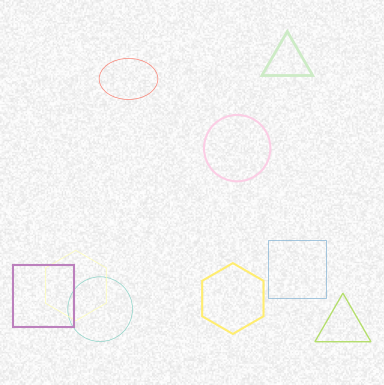[{"shape": "circle", "thickness": 0.5, "radius": 0.42, "center": [0.26, 0.197]}, {"shape": "hexagon", "thickness": 0.5, "radius": 0.46, "center": [0.197, 0.258]}, {"shape": "oval", "thickness": 0.5, "radius": 0.38, "center": [0.334, 0.795]}, {"shape": "square", "thickness": 0.5, "radius": 0.38, "center": [0.771, 0.301]}, {"shape": "triangle", "thickness": 1, "radius": 0.42, "center": [0.891, 0.154]}, {"shape": "circle", "thickness": 1.5, "radius": 0.43, "center": [0.616, 0.615]}, {"shape": "square", "thickness": 1.5, "radius": 0.4, "center": [0.113, 0.231]}, {"shape": "triangle", "thickness": 2, "radius": 0.38, "center": [0.746, 0.842]}, {"shape": "hexagon", "thickness": 1.5, "radius": 0.46, "center": [0.605, 0.225]}]